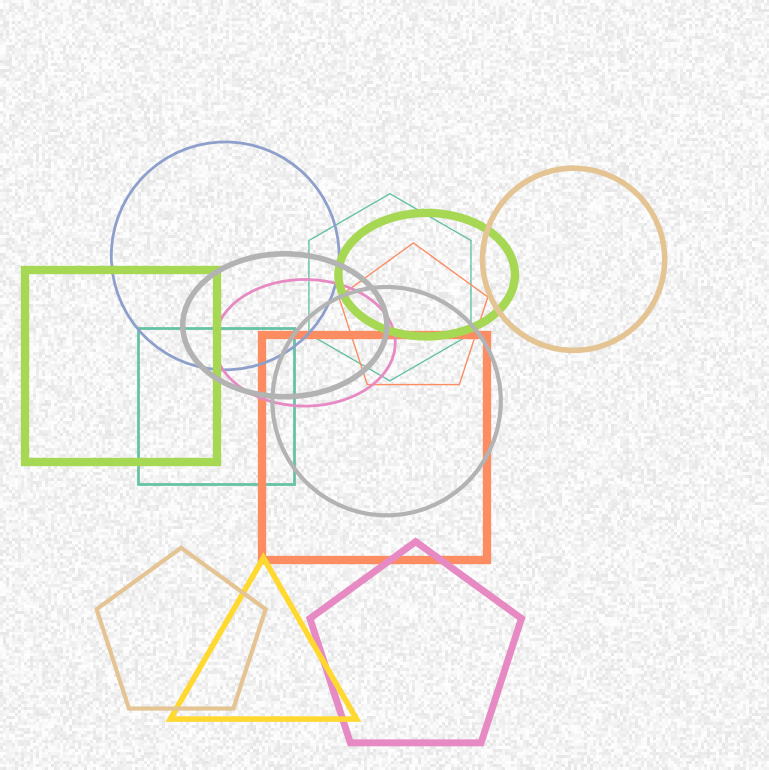[{"shape": "hexagon", "thickness": 0.5, "radius": 0.61, "center": [0.506, 0.627]}, {"shape": "square", "thickness": 1, "radius": 0.51, "center": [0.28, 0.472]}, {"shape": "pentagon", "thickness": 0.5, "radius": 0.51, "center": [0.537, 0.583]}, {"shape": "square", "thickness": 3, "radius": 0.73, "center": [0.487, 0.418]}, {"shape": "circle", "thickness": 1, "radius": 0.74, "center": [0.292, 0.668]}, {"shape": "pentagon", "thickness": 2.5, "radius": 0.72, "center": [0.54, 0.152]}, {"shape": "oval", "thickness": 1, "radius": 0.59, "center": [0.396, 0.555]}, {"shape": "square", "thickness": 3, "radius": 0.62, "center": [0.157, 0.524]}, {"shape": "oval", "thickness": 3, "radius": 0.57, "center": [0.554, 0.643]}, {"shape": "triangle", "thickness": 2, "radius": 0.7, "center": [0.342, 0.136]}, {"shape": "pentagon", "thickness": 1.5, "radius": 0.58, "center": [0.235, 0.173]}, {"shape": "circle", "thickness": 2, "radius": 0.59, "center": [0.745, 0.663]}, {"shape": "oval", "thickness": 2, "radius": 0.66, "center": [0.37, 0.578]}, {"shape": "circle", "thickness": 1.5, "radius": 0.74, "center": [0.502, 0.479]}]